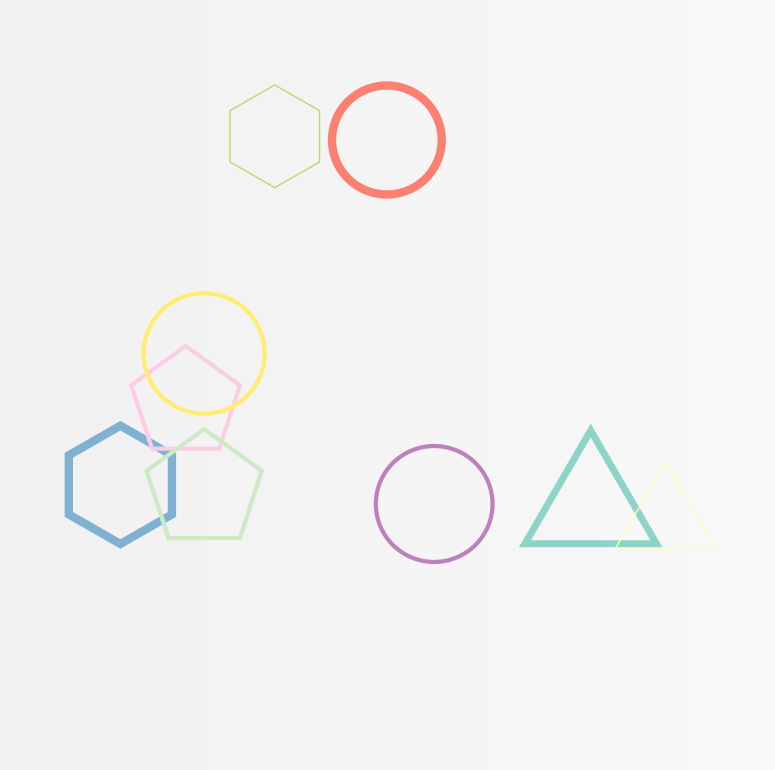[{"shape": "triangle", "thickness": 2.5, "radius": 0.49, "center": [0.762, 0.343]}, {"shape": "triangle", "thickness": 0.5, "radius": 0.38, "center": [0.859, 0.325]}, {"shape": "circle", "thickness": 3, "radius": 0.35, "center": [0.499, 0.818]}, {"shape": "hexagon", "thickness": 3, "radius": 0.38, "center": [0.155, 0.37]}, {"shape": "hexagon", "thickness": 0.5, "radius": 0.33, "center": [0.355, 0.823]}, {"shape": "pentagon", "thickness": 1.5, "radius": 0.37, "center": [0.24, 0.477]}, {"shape": "circle", "thickness": 1.5, "radius": 0.38, "center": [0.56, 0.345]}, {"shape": "pentagon", "thickness": 1.5, "radius": 0.39, "center": [0.263, 0.364]}, {"shape": "circle", "thickness": 1.5, "radius": 0.39, "center": [0.263, 0.541]}]